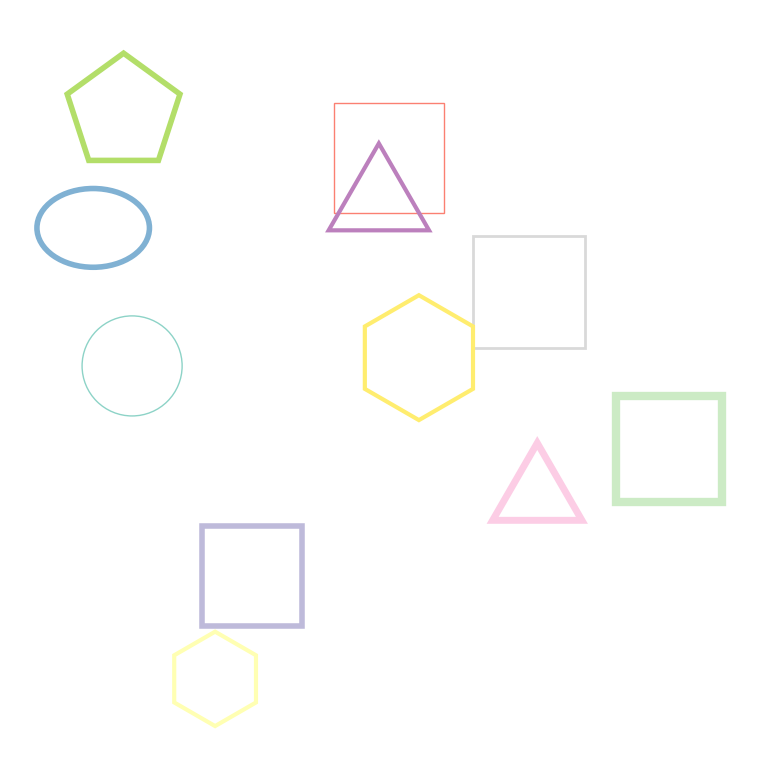[{"shape": "circle", "thickness": 0.5, "radius": 0.32, "center": [0.172, 0.525]}, {"shape": "hexagon", "thickness": 1.5, "radius": 0.31, "center": [0.279, 0.118]}, {"shape": "square", "thickness": 2, "radius": 0.33, "center": [0.328, 0.252]}, {"shape": "square", "thickness": 0.5, "radius": 0.36, "center": [0.505, 0.795]}, {"shape": "oval", "thickness": 2, "radius": 0.37, "center": [0.121, 0.704]}, {"shape": "pentagon", "thickness": 2, "radius": 0.38, "center": [0.161, 0.854]}, {"shape": "triangle", "thickness": 2.5, "radius": 0.33, "center": [0.698, 0.358]}, {"shape": "square", "thickness": 1, "radius": 0.36, "center": [0.687, 0.621]}, {"shape": "triangle", "thickness": 1.5, "radius": 0.38, "center": [0.492, 0.739]}, {"shape": "square", "thickness": 3, "radius": 0.34, "center": [0.869, 0.416]}, {"shape": "hexagon", "thickness": 1.5, "radius": 0.41, "center": [0.544, 0.536]}]